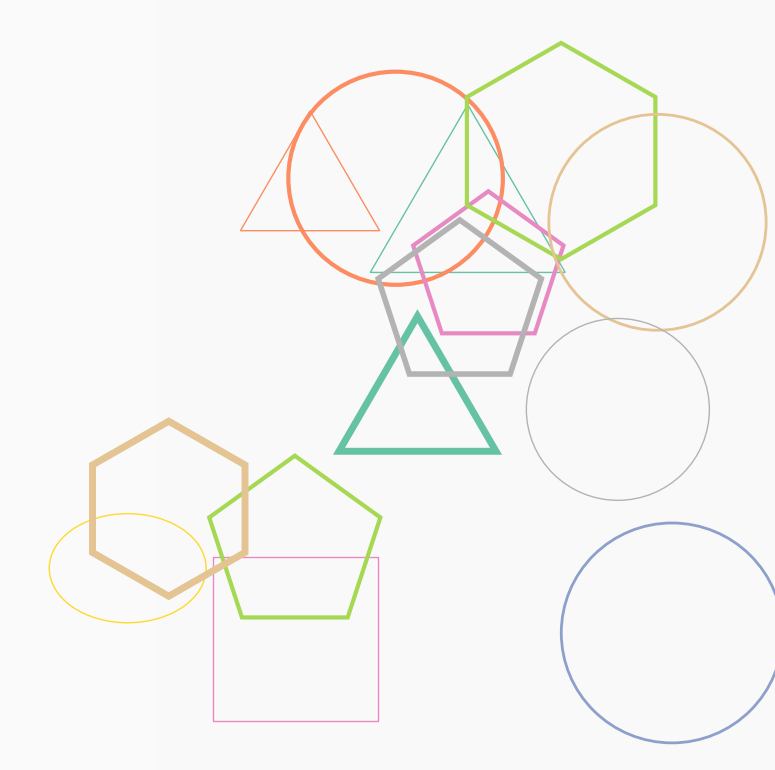[{"shape": "triangle", "thickness": 2.5, "radius": 0.59, "center": [0.539, 0.472]}, {"shape": "triangle", "thickness": 0.5, "radius": 0.73, "center": [0.604, 0.719]}, {"shape": "triangle", "thickness": 0.5, "radius": 0.52, "center": [0.4, 0.752]}, {"shape": "circle", "thickness": 1.5, "radius": 0.69, "center": [0.51, 0.769]}, {"shape": "circle", "thickness": 1, "radius": 0.71, "center": [0.867, 0.178]}, {"shape": "pentagon", "thickness": 1.5, "radius": 0.51, "center": [0.63, 0.65]}, {"shape": "square", "thickness": 0.5, "radius": 0.53, "center": [0.381, 0.17]}, {"shape": "hexagon", "thickness": 1.5, "radius": 0.7, "center": [0.724, 0.804]}, {"shape": "pentagon", "thickness": 1.5, "radius": 0.58, "center": [0.38, 0.292]}, {"shape": "oval", "thickness": 0.5, "radius": 0.51, "center": [0.165, 0.262]}, {"shape": "hexagon", "thickness": 2.5, "radius": 0.57, "center": [0.218, 0.339]}, {"shape": "circle", "thickness": 1, "radius": 0.7, "center": [0.848, 0.711]}, {"shape": "circle", "thickness": 0.5, "radius": 0.59, "center": [0.797, 0.468]}, {"shape": "pentagon", "thickness": 2, "radius": 0.55, "center": [0.593, 0.604]}]